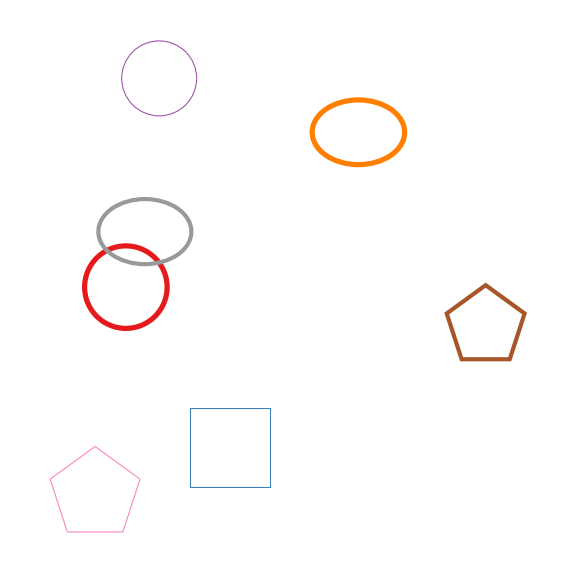[{"shape": "circle", "thickness": 2.5, "radius": 0.36, "center": [0.218, 0.502]}, {"shape": "square", "thickness": 0.5, "radius": 0.34, "center": [0.398, 0.225]}, {"shape": "circle", "thickness": 0.5, "radius": 0.32, "center": [0.276, 0.863]}, {"shape": "oval", "thickness": 2.5, "radius": 0.4, "center": [0.621, 0.77]}, {"shape": "pentagon", "thickness": 2, "radius": 0.35, "center": [0.841, 0.434]}, {"shape": "pentagon", "thickness": 0.5, "radius": 0.41, "center": [0.165, 0.144]}, {"shape": "oval", "thickness": 2, "radius": 0.4, "center": [0.251, 0.598]}]